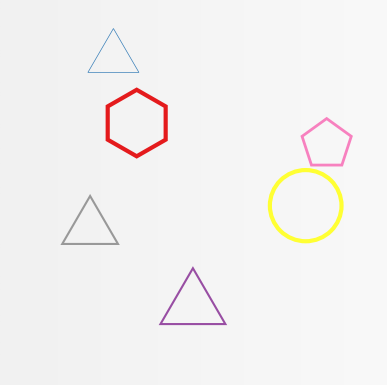[{"shape": "hexagon", "thickness": 3, "radius": 0.43, "center": [0.353, 0.68]}, {"shape": "triangle", "thickness": 0.5, "radius": 0.38, "center": [0.293, 0.85]}, {"shape": "triangle", "thickness": 1.5, "radius": 0.48, "center": [0.498, 0.207]}, {"shape": "circle", "thickness": 3, "radius": 0.46, "center": [0.789, 0.466]}, {"shape": "pentagon", "thickness": 2, "radius": 0.33, "center": [0.843, 0.625]}, {"shape": "triangle", "thickness": 1.5, "radius": 0.42, "center": [0.233, 0.408]}]